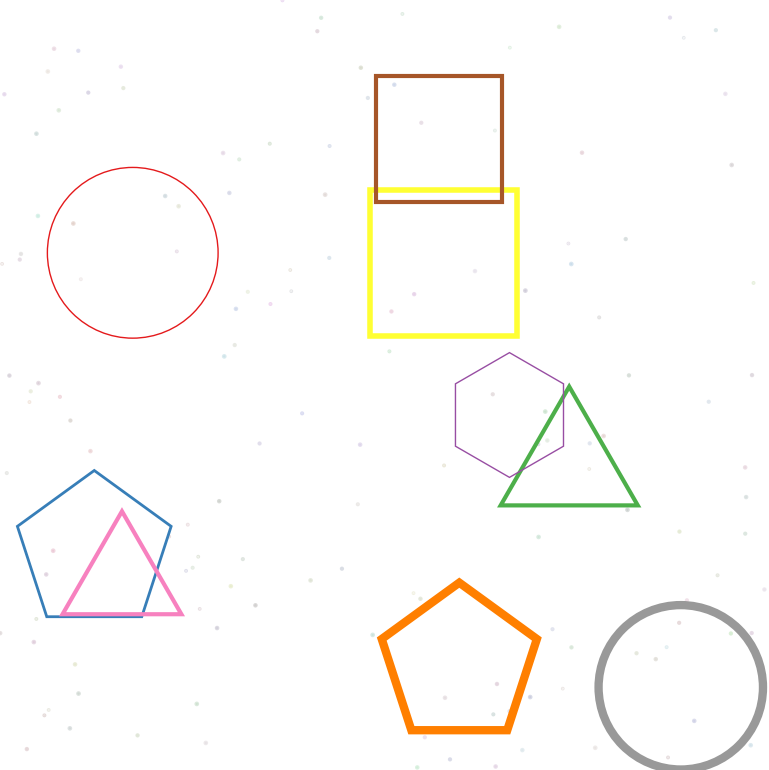[{"shape": "circle", "thickness": 0.5, "radius": 0.55, "center": [0.172, 0.672]}, {"shape": "pentagon", "thickness": 1, "radius": 0.52, "center": [0.122, 0.284]}, {"shape": "triangle", "thickness": 1.5, "radius": 0.51, "center": [0.739, 0.395]}, {"shape": "hexagon", "thickness": 0.5, "radius": 0.41, "center": [0.662, 0.461]}, {"shape": "pentagon", "thickness": 3, "radius": 0.53, "center": [0.596, 0.137]}, {"shape": "square", "thickness": 2, "radius": 0.48, "center": [0.576, 0.658]}, {"shape": "square", "thickness": 1.5, "radius": 0.41, "center": [0.57, 0.82]}, {"shape": "triangle", "thickness": 1.5, "radius": 0.45, "center": [0.158, 0.247]}, {"shape": "circle", "thickness": 3, "radius": 0.53, "center": [0.884, 0.107]}]